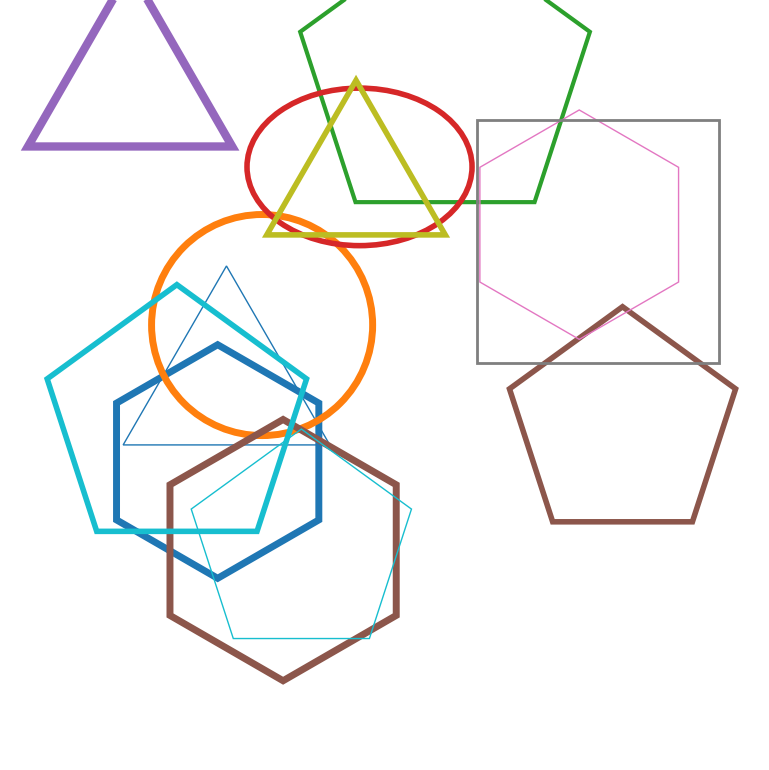[{"shape": "triangle", "thickness": 0.5, "radius": 0.77, "center": [0.294, 0.5]}, {"shape": "hexagon", "thickness": 2.5, "radius": 0.76, "center": [0.283, 0.401]}, {"shape": "circle", "thickness": 2.5, "radius": 0.72, "center": [0.34, 0.578]}, {"shape": "pentagon", "thickness": 1.5, "radius": 0.99, "center": [0.578, 0.898]}, {"shape": "oval", "thickness": 2, "radius": 0.73, "center": [0.467, 0.783]}, {"shape": "triangle", "thickness": 3, "radius": 0.77, "center": [0.169, 0.886]}, {"shape": "hexagon", "thickness": 2.5, "radius": 0.85, "center": [0.368, 0.286]}, {"shape": "pentagon", "thickness": 2, "radius": 0.77, "center": [0.808, 0.447]}, {"shape": "hexagon", "thickness": 0.5, "radius": 0.74, "center": [0.752, 0.708]}, {"shape": "square", "thickness": 1, "radius": 0.79, "center": [0.776, 0.686]}, {"shape": "triangle", "thickness": 2, "radius": 0.67, "center": [0.462, 0.762]}, {"shape": "pentagon", "thickness": 2, "radius": 0.89, "center": [0.23, 0.453]}, {"shape": "pentagon", "thickness": 0.5, "radius": 0.75, "center": [0.391, 0.292]}]